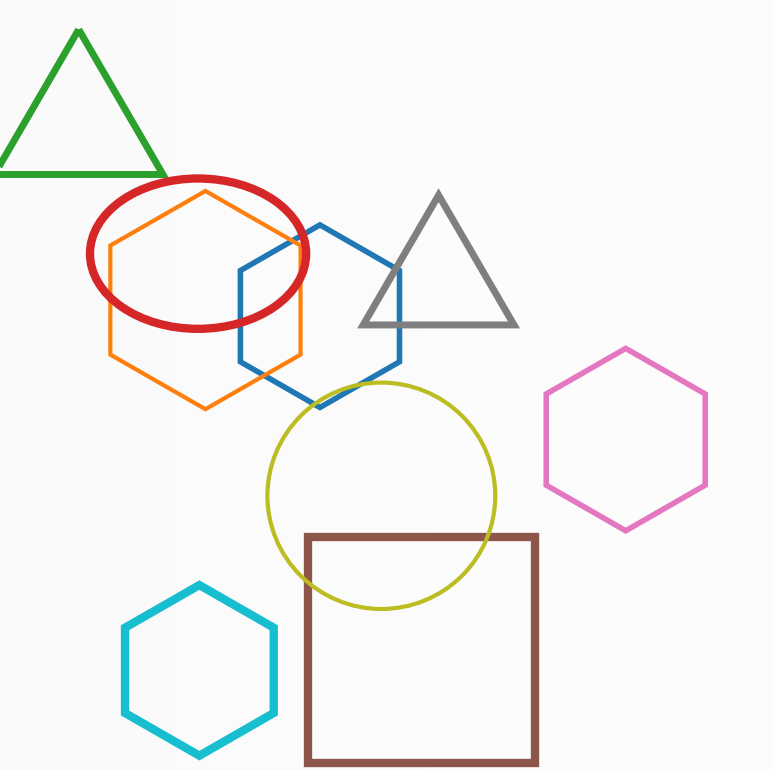[{"shape": "hexagon", "thickness": 2, "radius": 0.59, "center": [0.413, 0.589]}, {"shape": "hexagon", "thickness": 1.5, "radius": 0.71, "center": [0.265, 0.61]}, {"shape": "triangle", "thickness": 2.5, "radius": 0.63, "center": [0.102, 0.836]}, {"shape": "oval", "thickness": 3, "radius": 0.7, "center": [0.256, 0.671]}, {"shape": "square", "thickness": 3, "radius": 0.73, "center": [0.544, 0.156]}, {"shape": "hexagon", "thickness": 2, "radius": 0.59, "center": [0.807, 0.429]}, {"shape": "triangle", "thickness": 2.5, "radius": 0.56, "center": [0.566, 0.634]}, {"shape": "circle", "thickness": 1.5, "radius": 0.74, "center": [0.492, 0.356]}, {"shape": "hexagon", "thickness": 3, "radius": 0.55, "center": [0.257, 0.129]}]